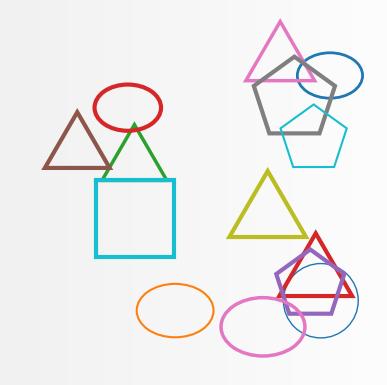[{"shape": "oval", "thickness": 2, "radius": 0.42, "center": [0.851, 0.804]}, {"shape": "circle", "thickness": 1, "radius": 0.48, "center": [0.828, 0.219]}, {"shape": "oval", "thickness": 1.5, "radius": 0.5, "center": [0.452, 0.193]}, {"shape": "triangle", "thickness": 2.5, "radius": 0.48, "center": [0.347, 0.58]}, {"shape": "triangle", "thickness": 3, "radius": 0.54, "center": [0.815, 0.285]}, {"shape": "oval", "thickness": 3, "radius": 0.43, "center": [0.33, 0.72]}, {"shape": "pentagon", "thickness": 3, "radius": 0.46, "center": [0.801, 0.26]}, {"shape": "triangle", "thickness": 3, "radius": 0.48, "center": [0.199, 0.612]}, {"shape": "oval", "thickness": 2.5, "radius": 0.54, "center": [0.679, 0.151]}, {"shape": "triangle", "thickness": 2.5, "radius": 0.51, "center": [0.723, 0.842]}, {"shape": "pentagon", "thickness": 3, "radius": 0.55, "center": [0.76, 0.743]}, {"shape": "triangle", "thickness": 3, "radius": 0.57, "center": [0.691, 0.441]}, {"shape": "square", "thickness": 3, "radius": 0.5, "center": [0.349, 0.433]}, {"shape": "pentagon", "thickness": 1.5, "radius": 0.45, "center": [0.809, 0.639]}]